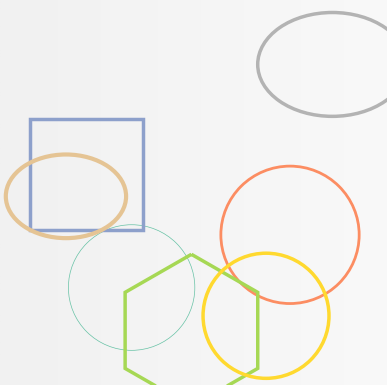[{"shape": "circle", "thickness": 0.5, "radius": 0.82, "center": [0.34, 0.253]}, {"shape": "circle", "thickness": 2, "radius": 0.89, "center": [0.748, 0.39]}, {"shape": "square", "thickness": 2.5, "radius": 0.72, "center": [0.223, 0.547]}, {"shape": "hexagon", "thickness": 2.5, "radius": 0.99, "center": [0.494, 0.142]}, {"shape": "circle", "thickness": 2.5, "radius": 0.81, "center": [0.686, 0.18]}, {"shape": "oval", "thickness": 3, "radius": 0.78, "center": [0.17, 0.49]}, {"shape": "oval", "thickness": 2.5, "radius": 0.96, "center": [0.858, 0.833]}]